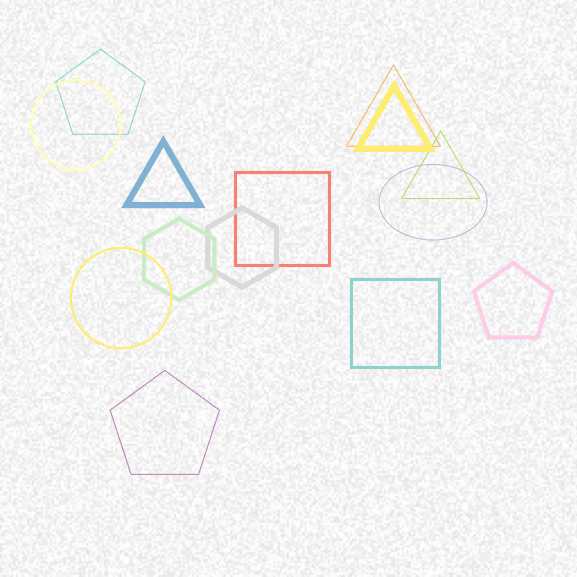[{"shape": "pentagon", "thickness": 0.5, "radius": 0.41, "center": [0.174, 0.833]}, {"shape": "square", "thickness": 1.5, "radius": 0.38, "center": [0.685, 0.44]}, {"shape": "circle", "thickness": 1, "radius": 0.39, "center": [0.132, 0.783]}, {"shape": "oval", "thickness": 0.5, "radius": 0.47, "center": [0.75, 0.649]}, {"shape": "square", "thickness": 1.5, "radius": 0.4, "center": [0.489, 0.621]}, {"shape": "triangle", "thickness": 3, "radius": 0.37, "center": [0.283, 0.681]}, {"shape": "triangle", "thickness": 0.5, "radius": 0.47, "center": [0.681, 0.793]}, {"shape": "triangle", "thickness": 0.5, "radius": 0.39, "center": [0.763, 0.694]}, {"shape": "pentagon", "thickness": 2, "radius": 0.36, "center": [0.888, 0.473]}, {"shape": "hexagon", "thickness": 2.5, "radius": 0.34, "center": [0.419, 0.571]}, {"shape": "pentagon", "thickness": 0.5, "radius": 0.5, "center": [0.285, 0.258]}, {"shape": "hexagon", "thickness": 2, "radius": 0.35, "center": [0.31, 0.55]}, {"shape": "circle", "thickness": 1, "radius": 0.44, "center": [0.21, 0.483]}, {"shape": "triangle", "thickness": 3, "radius": 0.36, "center": [0.683, 0.778]}]